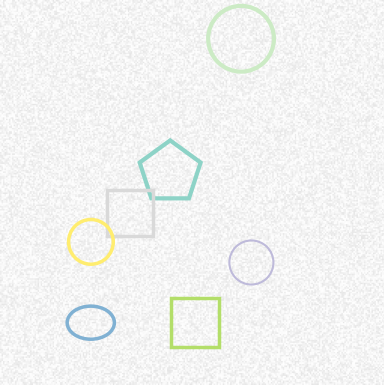[{"shape": "pentagon", "thickness": 3, "radius": 0.42, "center": [0.442, 0.552]}, {"shape": "circle", "thickness": 1.5, "radius": 0.29, "center": [0.653, 0.318]}, {"shape": "oval", "thickness": 2.5, "radius": 0.31, "center": [0.236, 0.162]}, {"shape": "square", "thickness": 2.5, "radius": 0.32, "center": [0.506, 0.161]}, {"shape": "square", "thickness": 2.5, "radius": 0.3, "center": [0.337, 0.447]}, {"shape": "circle", "thickness": 3, "radius": 0.43, "center": [0.626, 0.899]}, {"shape": "circle", "thickness": 2.5, "radius": 0.29, "center": [0.236, 0.372]}]